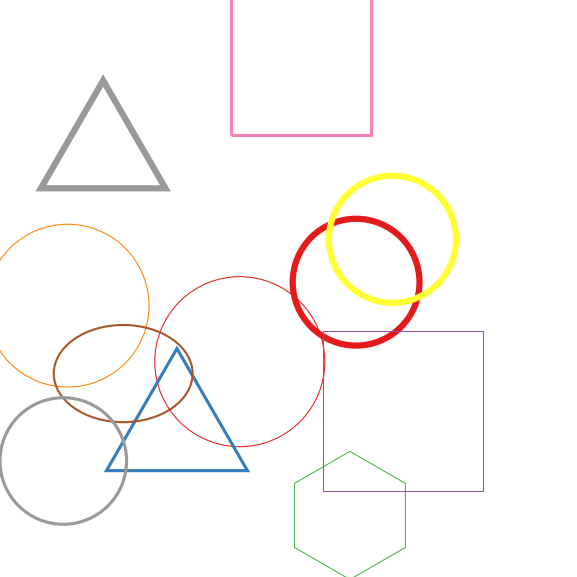[{"shape": "circle", "thickness": 0.5, "radius": 0.74, "center": [0.415, 0.373]}, {"shape": "circle", "thickness": 3, "radius": 0.55, "center": [0.617, 0.51]}, {"shape": "triangle", "thickness": 1.5, "radius": 0.7, "center": [0.306, 0.255]}, {"shape": "hexagon", "thickness": 0.5, "radius": 0.55, "center": [0.606, 0.107]}, {"shape": "square", "thickness": 0.5, "radius": 0.69, "center": [0.698, 0.287]}, {"shape": "circle", "thickness": 0.5, "radius": 0.7, "center": [0.117, 0.47]}, {"shape": "circle", "thickness": 3, "radius": 0.55, "center": [0.68, 0.585]}, {"shape": "oval", "thickness": 1, "radius": 0.6, "center": [0.213, 0.352]}, {"shape": "square", "thickness": 1.5, "radius": 0.6, "center": [0.521, 0.886]}, {"shape": "triangle", "thickness": 3, "radius": 0.62, "center": [0.179, 0.735]}, {"shape": "circle", "thickness": 1.5, "radius": 0.55, "center": [0.11, 0.201]}]